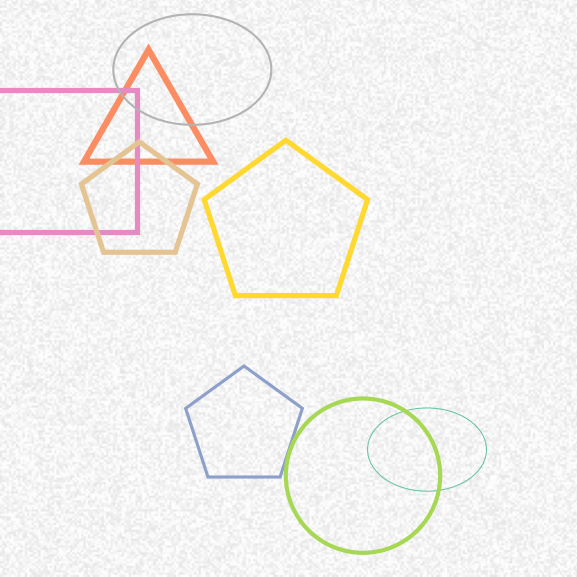[{"shape": "oval", "thickness": 0.5, "radius": 0.51, "center": [0.739, 0.221]}, {"shape": "triangle", "thickness": 3, "radius": 0.65, "center": [0.257, 0.784]}, {"shape": "pentagon", "thickness": 1.5, "radius": 0.53, "center": [0.423, 0.259]}, {"shape": "square", "thickness": 2.5, "radius": 0.61, "center": [0.114, 0.721]}, {"shape": "circle", "thickness": 2, "radius": 0.67, "center": [0.629, 0.175]}, {"shape": "pentagon", "thickness": 2.5, "radius": 0.74, "center": [0.495, 0.608]}, {"shape": "pentagon", "thickness": 2.5, "radius": 0.53, "center": [0.241, 0.648]}, {"shape": "oval", "thickness": 1, "radius": 0.68, "center": [0.333, 0.879]}]